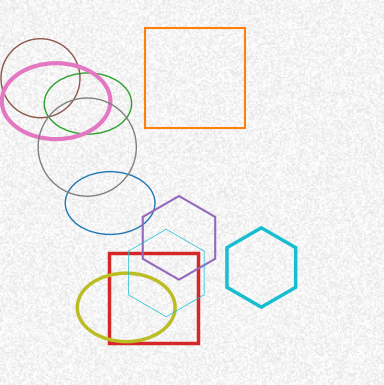[{"shape": "oval", "thickness": 1, "radius": 0.58, "center": [0.286, 0.473]}, {"shape": "square", "thickness": 1.5, "radius": 0.65, "center": [0.507, 0.797]}, {"shape": "oval", "thickness": 1, "radius": 0.57, "center": [0.228, 0.731]}, {"shape": "square", "thickness": 2.5, "radius": 0.58, "center": [0.399, 0.225]}, {"shape": "hexagon", "thickness": 1.5, "radius": 0.54, "center": [0.465, 0.382]}, {"shape": "circle", "thickness": 1, "radius": 0.51, "center": [0.105, 0.797]}, {"shape": "oval", "thickness": 3, "radius": 0.7, "center": [0.146, 0.737]}, {"shape": "circle", "thickness": 1, "radius": 0.64, "center": [0.227, 0.618]}, {"shape": "oval", "thickness": 2.5, "radius": 0.64, "center": [0.328, 0.202]}, {"shape": "hexagon", "thickness": 2.5, "radius": 0.52, "center": [0.679, 0.305]}, {"shape": "hexagon", "thickness": 0.5, "radius": 0.57, "center": [0.432, 0.291]}]